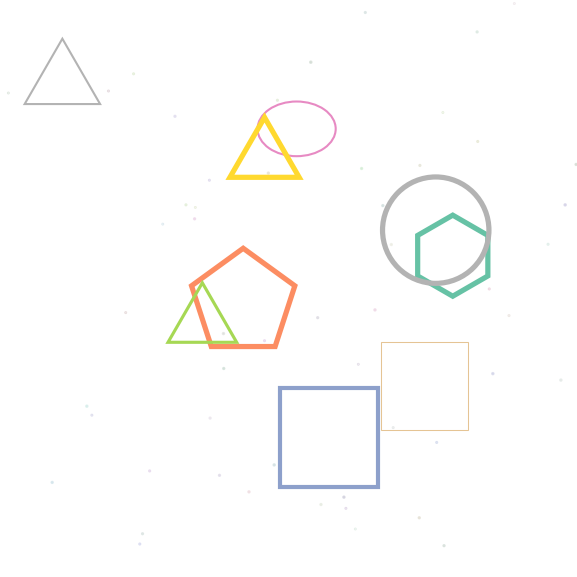[{"shape": "hexagon", "thickness": 2.5, "radius": 0.35, "center": [0.784, 0.556]}, {"shape": "pentagon", "thickness": 2.5, "radius": 0.47, "center": [0.421, 0.475]}, {"shape": "square", "thickness": 2, "radius": 0.43, "center": [0.57, 0.241]}, {"shape": "oval", "thickness": 1, "radius": 0.34, "center": [0.514, 0.776]}, {"shape": "triangle", "thickness": 1.5, "radius": 0.34, "center": [0.35, 0.441]}, {"shape": "triangle", "thickness": 2.5, "radius": 0.35, "center": [0.458, 0.727]}, {"shape": "square", "thickness": 0.5, "radius": 0.38, "center": [0.735, 0.33]}, {"shape": "circle", "thickness": 2.5, "radius": 0.46, "center": [0.755, 0.601]}, {"shape": "triangle", "thickness": 1, "radius": 0.38, "center": [0.108, 0.857]}]